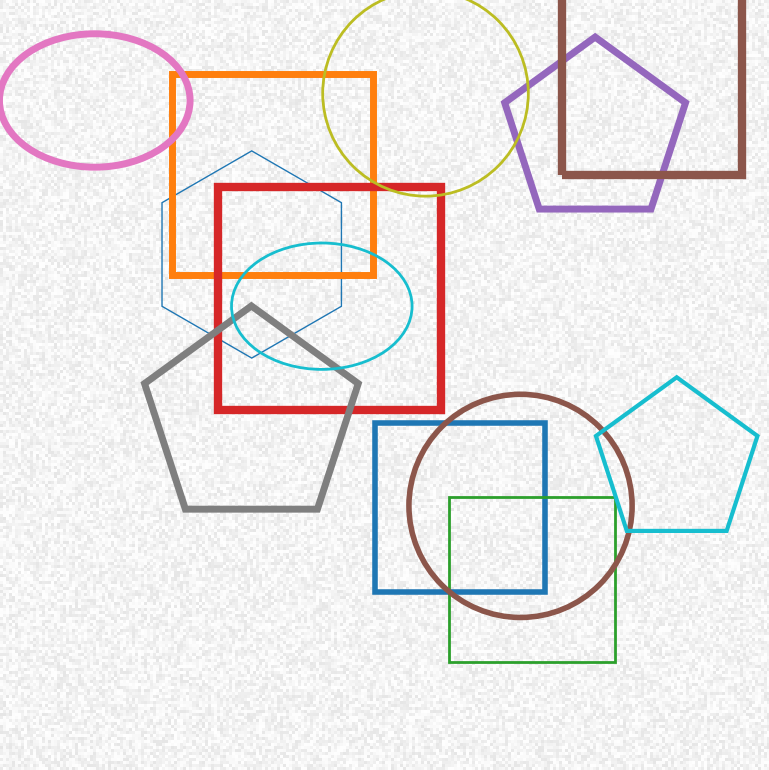[{"shape": "square", "thickness": 2, "radius": 0.55, "center": [0.598, 0.341]}, {"shape": "hexagon", "thickness": 0.5, "radius": 0.67, "center": [0.327, 0.67]}, {"shape": "square", "thickness": 2.5, "radius": 0.65, "center": [0.354, 0.773]}, {"shape": "square", "thickness": 1, "radius": 0.54, "center": [0.691, 0.247]}, {"shape": "square", "thickness": 3, "radius": 0.72, "center": [0.428, 0.613]}, {"shape": "pentagon", "thickness": 2.5, "radius": 0.62, "center": [0.773, 0.828]}, {"shape": "circle", "thickness": 2, "radius": 0.72, "center": [0.676, 0.343]}, {"shape": "square", "thickness": 3, "radius": 0.59, "center": [0.847, 0.89]}, {"shape": "oval", "thickness": 2.5, "radius": 0.62, "center": [0.123, 0.87]}, {"shape": "pentagon", "thickness": 2.5, "radius": 0.73, "center": [0.326, 0.457]}, {"shape": "circle", "thickness": 1, "radius": 0.67, "center": [0.553, 0.879]}, {"shape": "oval", "thickness": 1, "radius": 0.59, "center": [0.418, 0.602]}, {"shape": "pentagon", "thickness": 1.5, "radius": 0.55, "center": [0.879, 0.4]}]